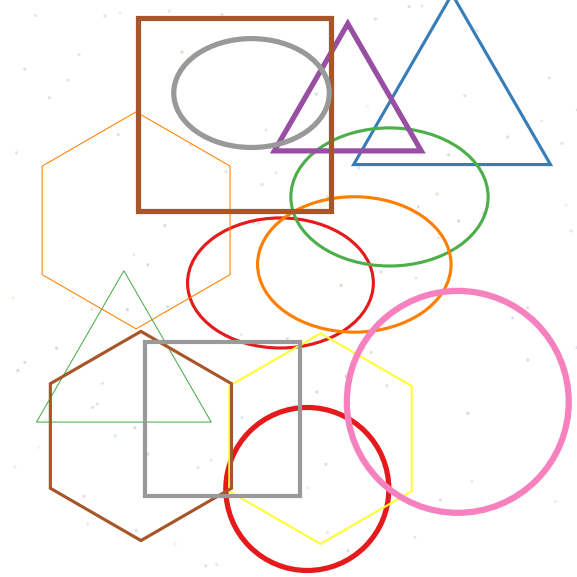[{"shape": "circle", "thickness": 2.5, "radius": 0.71, "center": [0.532, 0.152]}, {"shape": "oval", "thickness": 1.5, "radius": 0.8, "center": [0.486, 0.509]}, {"shape": "triangle", "thickness": 1.5, "radius": 0.98, "center": [0.783, 0.813]}, {"shape": "oval", "thickness": 1.5, "radius": 0.85, "center": [0.674, 0.658]}, {"shape": "triangle", "thickness": 0.5, "radius": 0.87, "center": [0.214, 0.356]}, {"shape": "triangle", "thickness": 2.5, "radius": 0.73, "center": [0.602, 0.811]}, {"shape": "hexagon", "thickness": 0.5, "radius": 0.94, "center": [0.236, 0.618]}, {"shape": "oval", "thickness": 1.5, "radius": 0.84, "center": [0.614, 0.541]}, {"shape": "hexagon", "thickness": 1, "radius": 0.91, "center": [0.555, 0.24]}, {"shape": "hexagon", "thickness": 1.5, "radius": 0.91, "center": [0.244, 0.244]}, {"shape": "square", "thickness": 2.5, "radius": 0.84, "center": [0.406, 0.801]}, {"shape": "circle", "thickness": 3, "radius": 0.96, "center": [0.793, 0.303]}, {"shape": "square", "thickness": 2, "radius": 0.67, "center": [0.385, 0.274]}, {"shape": "oval", "thickness": 2.5, "radius": 0.67, "center": [0.436, 0.838]}]